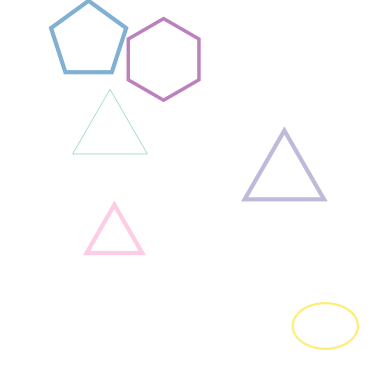[{"shape": "triangle", "thickness": 0.5, "radius": 0.56, "center": [0.286, 0.656]}, {"shape": "triangle", "thickness": 3, "radius": 0.6, "center": [0.739, 0.542]}, {"shape": "pentagon", "thickness": 3, "radius": 0.51, "center": [0.23, 0.895]}, {"shape": "triangle", "thickness": 3, "radius": 0.42, "center": [0.297, 0.385]}, {"shape": "hexagon", "thickness": 2.5, "radius": 0.53, "center": [0.425, 0.846]}, {"shape": "oval", "thickness": 1.5, "radius": 0.42, "center": [0.845, 0.153]}]